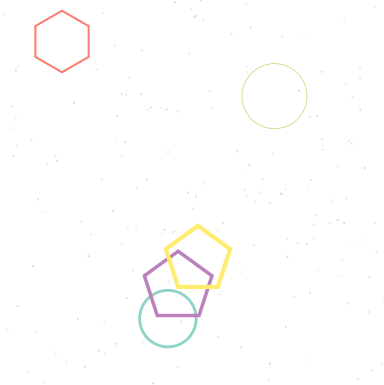[{"shape": "circle", "thickness": 2, "radius": 0.37, "center": [0.436, 0.172]}, {"shape": "hexagon", "thickness": 1.5, "radius": 0.4, "center": [0.161, 0.892]}, {"shape": "circle", "thickness": 0.5, "radius": 0.42, "center": [0.713, 0.75]}, {"shape": "pentagon", "thickness": 2.5, "radius": 0.46, "center": [0.463, 0.255]}, {"shape": "pentagon", "thickness": 3, "radius": 0.44, "center": [0.514, 0.326]}]